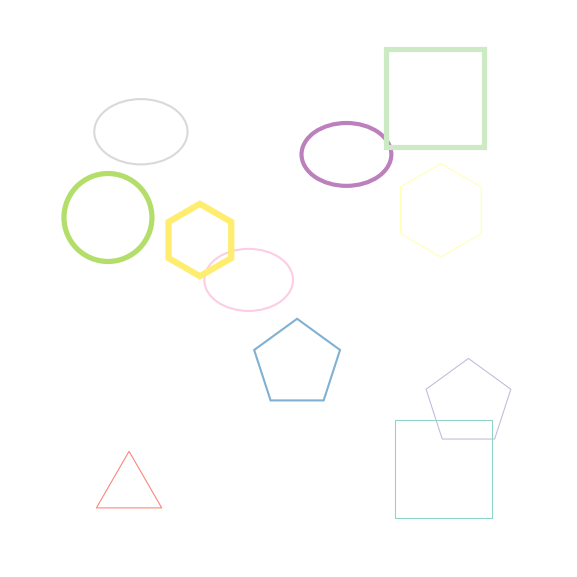[{"shape": "square", "thickness": 0.5, "radius": 0.42, "center": [0.768, 0.188]}, {"shape": "hexagon", "thickness": 0.5, "radius": 0.4, "center": [0.763, 0.635]}, {"shape": "pentagon", "thickness": 0.5, "radius": 0.39, "center": [0.811, 0.301]}, {"shape": "triangle", "thickness": 0.5, "radius": 0.33, "center": [0.223, 0.152]}, {"shape": "pentagon", "thickness": 1, "radius": 0.39, "center": [0.514, 0.369]}, {"shape": "circle", "thickness": 2.5, "radius": 0.38, "center": [0.187, 0.623]}, {"shape": "oval", "thickness": 1, "radius": 0.38, "center": [0.431, 0.514]}, {"shape": "oval", "thickness": 1, "radius": 0.4, "center": [0.244, 0.771]}, {"shape": "oval", "thickness": 2, "radius": 0.39, "center": [0.6, 0.732]}, {"shape": "square", "thickness": 2.5, "radius": 0.42, "center": [0.753, 0.829]}, {"shape": "hexagon", "thickness": 3, "radius": 0.31, "center": [0.346, 0.584]}]